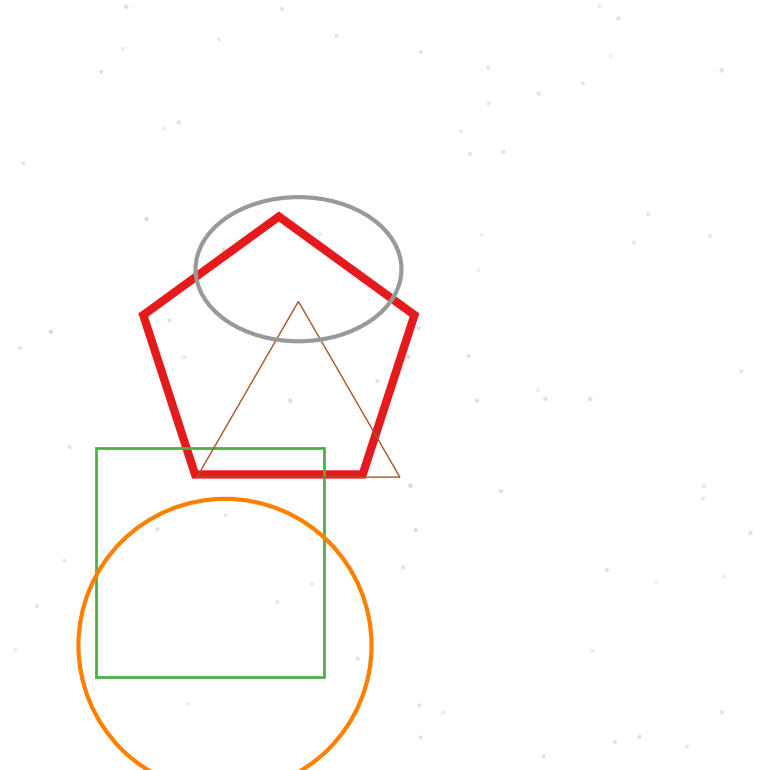[{"shape": "pentagon", "thickness": 3, "radius": 0.93, "center": [0.362, 0.534]}, {"shape": "square", "thickness": 1, "radius": 0.74, "center": [0.273, 0.27]}, {"shape": "circle", "thickness": 1.5, "radius": 0.95, "center": [0.292, 0.162]}, {"shape": "triangle", "thickness": 0.5, "radius": 0.76, "center": [0.388, 0.456]}, {"shape": "oval", "thickness": 1.5, "radius": 0.67, "center": [0.388, 0.65]}]